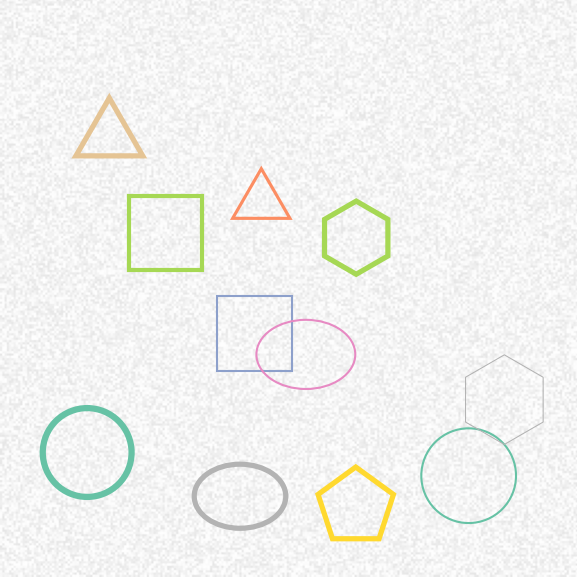[{"shape": "circle", "thickness": 1, "radius": 0.41, "center": [0.812, 0.175]}, {"shape": "circle", "thickness": 3, "radius": 0.38, "center": [0.151, 0.216]}, {"shape": "triangle", "thickness": 1.5, "radius": 0.29, "center": [0.452, 0.65]}, {"shape": "square", "thickness": 1, "radius": 0.32, "center": [0.441, 0.421]}, {"shape": "oval", "thickness": 1, "radius": 0.43, "center": [0.53, 0.385]}, {"shape": "hexagon", "thickness": 2.5, "radius": 0.32, "center": [0.617, 0.588]}, {"shape": "square", "thickness": 2, "radius": 0.32, "center": [0.286, 0.596]}, {"shape": "pentagon", "thickness": 2.5, "radius": 0.34, "center": [0.616, 0.122]}, {"shape": "triangle", "thickness": 2.5, "radius": 0.33, "center": [0.189, 0.763]}, {"shape": "hexagon", "thickness": 0.5, "radius": 0.39, "center": [0.873, 0.307]}, {"shape": "oval", "thickness": 2.5, "radius": 0.4, "center": [0.416, 0.14]}]